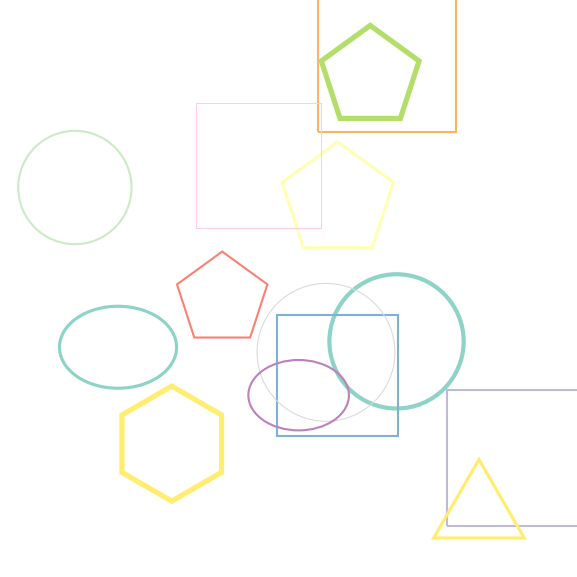[{"shape": "circle", "thickness": 2, "radius": 0.58, "center": [0.687, 0.408]}, {"shape": "oval", "thickness": 1.5, "radius": 0.51, "center": [0.204, 0.398]}, {"shape": "pentagon", "thickness": 1.5, "radius": 0.51, "center": [0.585, 0.652]}, {"shape": "square", "thickness": 1, "radius": 0.59, "center": [0.891, 0.206]}, {"shape": "pentagon", "thickness": 1, "radius": 0.41, "center": [0.385, 0.481]}, {"shape": "square", "thickness": 1, "radius": 0.52, "center": [0.585, 0.349]}, {"shape": "square", "thickness": 1, "radius": 0.6, "center": [0.67, 0.889]}, {"shape": "pentagon", "thickness": 2.5, "radius": 0.44, "center": [0.641, 0.866]}, {"shape": "square", "thickness": 0.5, "radius": 0.54, "center": [0.447, 0.713]}, {"shape": "circle", "thickness": 0.5, "radius": 0.6, "center": [0.564, 0.389]}, {"shape": "oval", "thickness": 1, "radius": 0.44, "center": [0.517, 0.315]}, {"shape": "circle", "thickness": 1, "radius": 0.49, "center": [0.13, 0.674]}, {"shape": "hexagon", "thickness": 2.5, "radius": 0.5, "center": [0.297, 0.231]}, {"shape": "triangle", "thickness": 1.5, "radius": 0.45, "center": [0.829, 0.113]}]